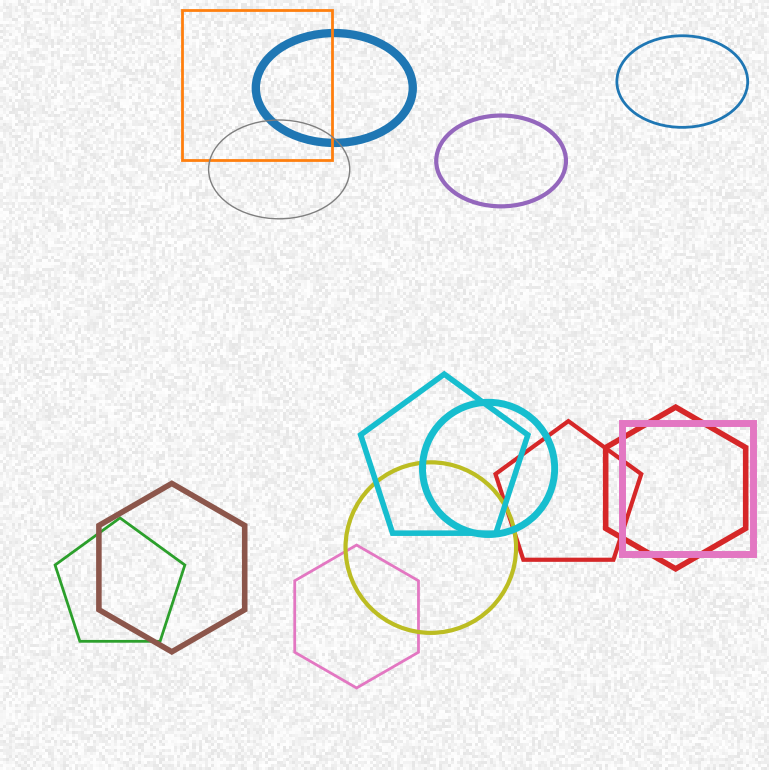[{"shape": "oval", "thickness": 3, "radius": 0.51, "center": [0.434, 0.886]}, {"shape": "oval", "thickness": 1, "radius": 0.42, "center": [0.886, 0.894]}, {"shape": "square", "thickness": 1, "radius": 0.49, "center": [0.334, 0.889]}, {"shape": "pentagon", "thickness": 1, "radius": 0.44, "center": [0.156, 0.239]}, {"shape": "hexagon", "thickness": 2, "radius": 0.52, "center": [0.878, 0.366]}, {"shape": "pentagon", "thickness": 1.5, "radius": 0.5, "center": [0.738, 0.354]}, {"shape": "oval", "thickness": 1.5, "radius": 0.42, "center": [0.651, 0.791]}, {"shape": "hexagon", "thickness": 2, "radius": 0.55, "center": [0.223, 0.263]}, {"shape": "square", "thickness": 2.5, "radius": 0.42, "center": [0.893, 0.366]}, {"shape": "hexagon", "thickness": 1, "radius": 0.46, "center": [0.463, 0.199]}, {"shape": "oval", "thickness": 0.5, "radius": 0.46, "center": [0.363, 0.78]}, {"shape": "circle", "thickness": 1.5, "radius": 0.55, "center": [0.559, 0.289]}, {"shape": "circle", "thickness": 2.5, "radius": 0.43, "center": [0.635, 0.392]}, {"shape": "pentagon", "thickness": 2, "radius": 0.57, "center": [0.577, 0.4]}]